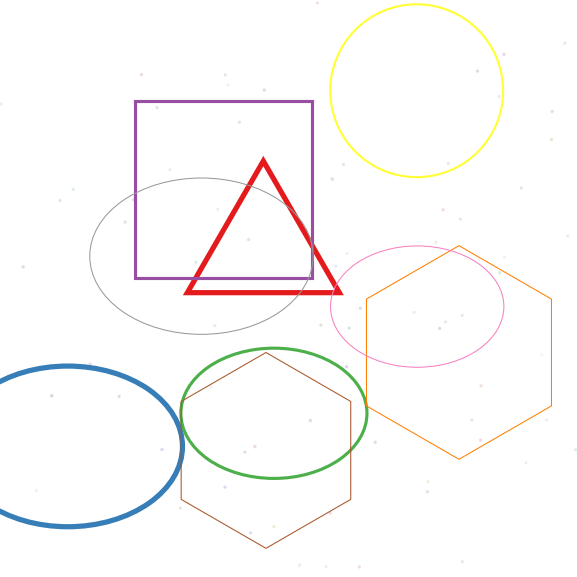[{"shape": "triangle", "thickness": 2.5, "radius": 0.76, "center": [0.456, 0.568]}, {"shape": "oval", "thickness": 2.5, "radius": 0.99, "center": [0.117, 0.226]}, {"shape": "oval", "thickness": 1.5, "radius": 0.81, "center": [0.474, 0.283]}, {"shape": "square", "thickness": 1.5, "radius": 0.77, "center": [0.387, 0.671]}, {"shape": "hexagon", "thickness": 0.5, "radius": 0.92, "center": [0.795, 0.389]}, {"shape": "circle", "thickness": 1, "radius": 0.75, "center": [0.722, 0.842]}, {"shape": "hexagon", "thickness": 0.5, "radius": 0.85, "center": [0.461, 0.219]}, {"shape": "oval", "thickness": 0.5, "radius": 0.75, "center": [0.722, 0.468]}, {"shape": "oval", "thickness": 0.5, "radius": 0.97, "center": [0.349, 0.556]}]